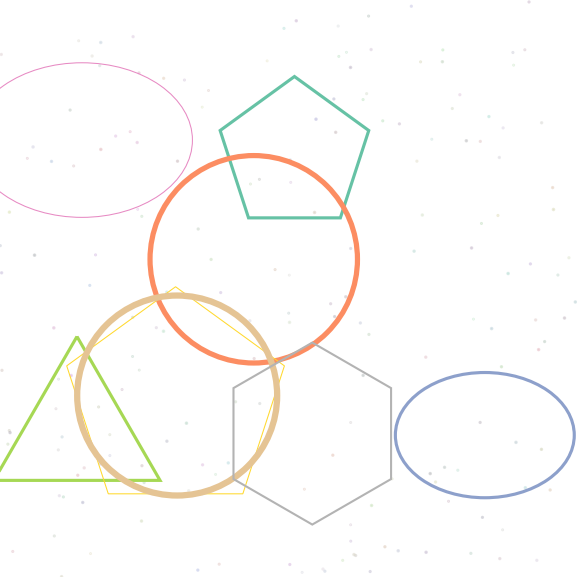[{"shape": "pentagon", "thickness": 1.5, "radius": 0.68, "center": [0.51, 0.731]}, {"shape": "circle", "thickness": 2.5, "radius": 0.9, "center": [0.439, 0.55]}, {"shape": "oval", "thickness": 1.5, "radius": 0.77, "center": [0.84, 0.246]}, {"shape": "oval", "thickness": 0.5, "radius": 0.96, "center": [0.142, 0.757]}, {"shape": "triangle", "thickness": 1.5, "radius": 0.83, "center": [0.133, 0.25]}, {"shape": "pentagon", "thickness": 0.5, "radius": 0.99, "center": [0.304, 0.304]}, {"shape": "circle", "thickness": 3, "radius": 0.87, "center": [0.307, 0.314]}, {"shape": "hexagon", "thickness": 1, "radius": 0.79, "center": [0.541, 0.248]}]